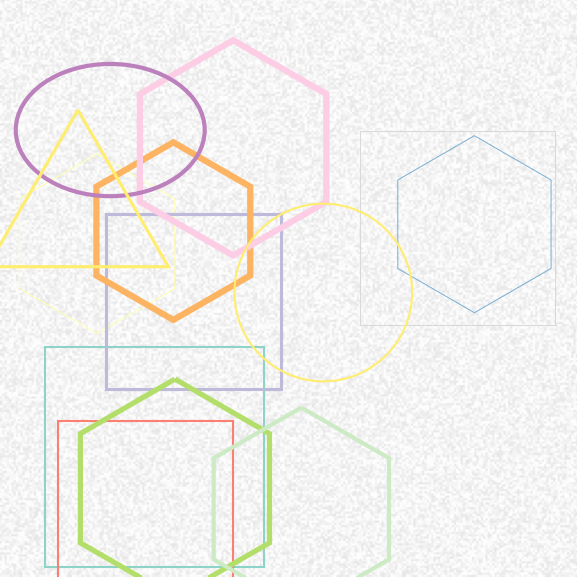[{"shape": "square", "thickness": 1, "radius": 0.95, "center": [0.268, 0.208]}, {"shape": "hexagon", "thickness": 0.5, "radius": 0.78, "center": [0.168, 0.577]}, {"shape": "square", "thickness": 1.5, "radius": 0.76, "center": [0.336, 0.478]}, {"shape": "square", "thickness": 1, "radius": 0.76, "center": [0.252, 0.12]}, {"shape": "hexagon", "thickness": 0.5, "radius": 0.77, "center": [0.821, 0.611]}, {"shape": "hexagon", "thickness": 3, "radius": 0.77, "center": [0.3, 0.599]}, {"shape": "hexagon", "thickness": 2.5, "radius": 0.95, "center": [0.303, 0.154]}, {"shape": "hexagon", "thickness": 3, "radius": 0.93, "center": [0.404, 0.743]}, {"shape": "square", "thickness": 0.5, "radius": 0.84, "center": [0.792, 0.604]}, {"shape": "oval", "thickness": 2, "radius": 0.82, "center": [0.191, 0.774]}, {"shape": "hexagon", "thickness": 2, "radius": 0.88, "center": [0.522, 0.118]}, {"shape": "triangle", "thickness": 1.5, "radius": 0.9, "center": [0.135, 0.628]}, {"shape": "circle", "thickness": 1, "radius": 0.77, "center": [0.56, 0.493]}]